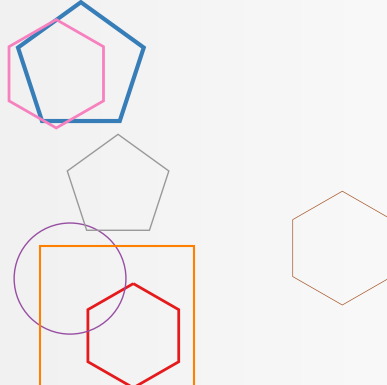[{"shape": "hexagon", "thickness": 2, "radius": 0.68, "center": [0.344, 0.128]}, {"shape": "pentagon", "thickness": 3, "radius": 0.85, "center": [0.209, 0.824]}, {"shape": "circle", "thickness": 1, "radius": 0.72, "center": [0.181, 0.276]}, {"shape": "square", "thickness": 1.5, "radius": 1.0, "center": [0.302, 0.16]}, {"shape": "hexagon", "thickness": 0.5, "radius": 0.74, "center": [0.883, 0.356]}, {"shape": "hexagon", "thickness": 2, "radius": 0.7, "center": [0.145, 0.808]}, {"shape": "pentagon", "thickness": 1, "radius": 0.69, "center": [0.305, 0.513]}]